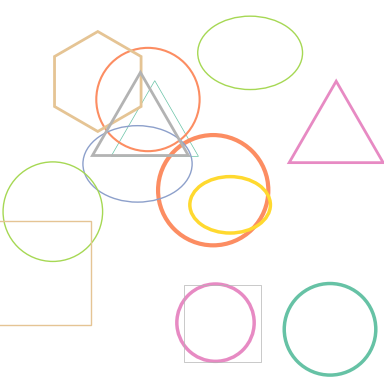[{"shape": "triangle", "thickness": 0.5, "radius": 0.66, "center": [0.402, 0.659]}, {"shape": "circle", "thickness": 2.5, "radius": 0.59, "center": [0.857, 0.145]}, {"shape": "circle", "thickness": 3, "radius": 0.72, "center": [0.554, 0.506]}, {"shape": "circle", "thickness": 1.5, "radius": 0.67, "center": [0.384, 0.742]}, {"shape": "oval", "thickness": 1, "radius": 0.71, "center": [0.357, 0.574]}, {"shape": "circle", "thickness": 2.5, "radius": 0.5, "center": [0.56, 0.162]}, {"shape": "triangle", "thickness": 2, "radius": 0.71, "center": [0.873, 0.648]}, {"shape": "oval", "thickness": 1, "radius": 0.68, "center": [0.65, 0.863]}, {"shape": "circle", "thickness": 1, "radius": 0.65, "center": [0.137, 0.45]}, {"shape": "oval", "thickness": 2.5, "radius": 0.52, "center": [0.598, 0.468]}, {"shape": "square", "thickness": 1, "radius": 0.67, "center": [0.103, 0.291]}, {"shape": "hexagon", "thickness": 2, "radius": 0.65, "center": [0.254, 0.788]}, {"shape": "triangle", "thickness": 2, "radius": 0.72, "center": [0.365, 0.668]}, {"shape": "square", "thickness": 0.5, "radius": 0.5, "center": [0.579, 0.16]}]